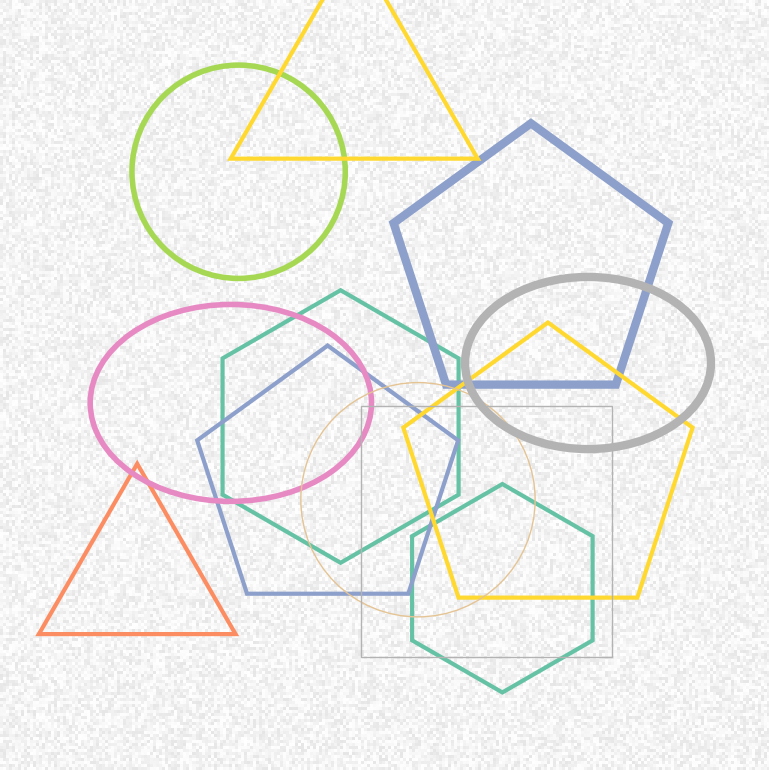[{"shape": "hexagon", "thickness": 1.5, "radius": 0.88, "center": [0.442, 0.446]}, {"shape": "hexagon", "thickness": 1.5, "radius": 0.68, "center": [0.652, 0.236]}, {"shape": "triangle", "thickness": 1.5, "radius": 0.74, "center": [0.178, 0.25]}, {"shape": "pentagon", "thickness": 3, "radius": 0.94, "center": [0.69, 0.652]}, {"shape": "pentagon", "thickness": 1.5, "radius": 0.89, "center": [0.426, 0.373]}, {"shape": "oval", "thickness": 2, "radius": 0.91, "center": [0.3, 0.477]}, {"shape": "circle", "thickness": 2, "radius": 0.69, "center": [0.31, 0.777]}, {"shape": "triangle", "thickness": 1.5, "radius": 0.93, "center": [0.46, 0.887]}, {"shape": "pentagon", "thickness": 1.5, "radius": 0.99, "center": [0.712, 0.384]}, {"shape": "circle", "thickness": 0.5, "radius": 0.76, "center": [0.543, 0.351]}, {"shape": "oval", "thickness": 3, "radius": 0.8, "center": [0.764, 0.529]}, {"shape": "square", "thickness": 0.5, "radius": 0.81, "center": [0.632, 0.31]}]